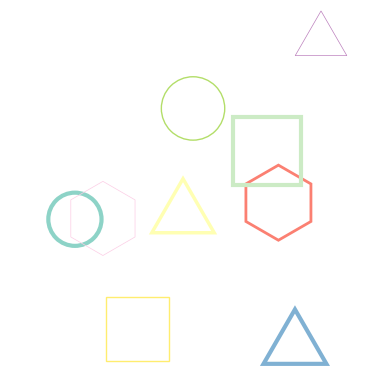[{"shape": "circle", "thickness": 3, "radius": 0.35, "center": [0.195, 0.43]}, {"shape": "triangle", "thickness": 2.5, "radius": 0.47, "center": [0.475, 0.442]}, {"shape": "hexagon", "thickness": 2, "radius": 0.49, "center": [0.723, 0.474]}, {"shape": "triangle", "thickness": 3, "radius": 0.47, "center": [0.766, 0.102]}, {"shape": "circle", "thickness": 1, "radius": 0.41, "center": [0.501, 0.718]}, {"shape": "hexagon", "thickness": 0.5, "radius": 0.48, "center": [0.267, 0.433]}, {"shape": "triangle", "thickness": 0.5, "radius": 0.39, "center": [0.834, 0.894]}, {"shape": "square", "thickness": 3, "radius": 0.44, "center": [0.694, 0.607]}, {"shape": "square", "thickness": 1, "radius": 0.41, "center": [0.357, 0.145]}]